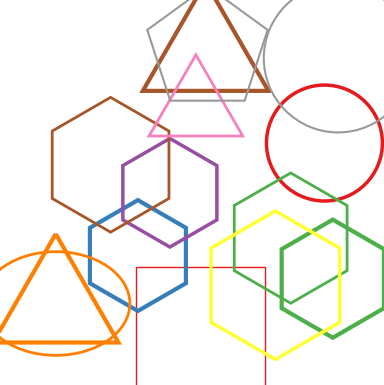[{"shape": "circle", "thickness": 2.5, "radius": 0.75, "center": [0.843, 0.628]}, {"shape": "square", "thickness": 1, "radius": 0.84, "center": [0.52, 0.139]}, {"shape": "hexagon", "thickness": 3, "radius": 0.72, "center": [0.358, 0.336]}, {"shape": "hexagon", "thickness": 2, "radius": 0.85, "center": [0.755, 0.382]}, {"shape": "hexagon", "thickness": 3, "radius": 0.77, "center": [0.864, 0.276]}, {"shape": "hexagon", "thickness": 2.5, "radius": 0.71, "center": [0.441, 0.499]}, {"shape": "oval", "thickness": 2, "radius": 0.96, "center": [0.145, 0.212]}, {"shape": "triangle", "thickness": 3, "radius": 0.94, "center": [0.145, 0.204]}, {"shape": "hexagon", "thickness": 2.5, "radius": 0.96, "center": [0.715, 0.259]}, {"shape": "hexagon", "thickness": 2, "radius": 0.88, "center": [0.287, 0.572]}, {"shape": "triangle", "thickness": 3, "radius": 0.94, "center": [0.534, 0.858]}, {"shape": "triangle", "thickness": 2, "radius": 0.7, "center": [0.509, 0.717]}, {"shape": "circle", "thickness": 1.5, "radius": 0.97, "center": [0.878, 0.849]}, {"shape": "pentagon", "thickness": 1.5, "radius": 0.82, "center": [0.539, 0.872]}]